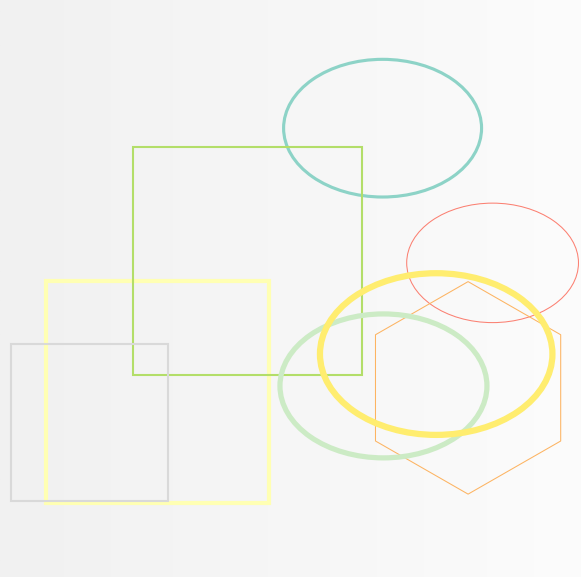[{"shape": "oval", "thickness": 1.5, "radius": 0.85, "center": [0.658, 0.777]}, {"shape": "square", "thickness": 2, "radius": 0.96, "center": [0.271, 0.32]}, {"shape": "oval", "thickness": 0.5, "radius": 0.74, "center": [0.847, 0.544]}, {"shape": "hexagon", "thickness": 0.5, "radius": 0.92, "center": [0.805, 0.327]}, {"shape": "square", "thickness": 1, "radius": 0.99, "center": [0.426, 0.547]}, {"shape": "square", "thickness": 1, "radius": 0.68, "center": [0.154, 0.268]}, {"shape": "oval", "thickness": 2.5, "radius": 0.89, "center": [0.66, 0.331]}, {"shape": "oval", "thickness": 3, "radius": 1.0, "center": [0.75, 0.386]}]